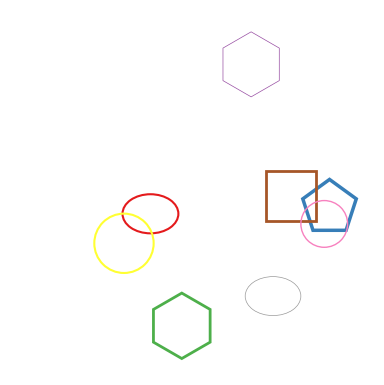[{"shape": "oval", "thickness": 1.5, "radius": 0.36, "center": [0.391, 0.445]}, {"shape": "pentagon", "thickness": 2.5, "radius": 0.37, "center": [0.856, 0.461]}, {"shape": "hexagon", "thickness": 2, "radius": 0.43, "center": [0.472, 0.154]}, {"shape": "hexagon", "thickness": 0.5, "radius": 0.42, "center": [0.652, 0.833]}, {"shape": "circle", "thickness": 1.5, "radius": 0.39, "center": [0.322, 0.368]}, {"shape": "square", "thickness": 2, "radius": 0.33, "center": [0.756, 0.49]}, {"shape": "circle", "thickness": 1, "radius": 0.3, "center": [0.842, 0.418]}, {"shape": "oval", "thickness": 0.5, "radius": 0.36, "center": [0.709, 0.231]}]